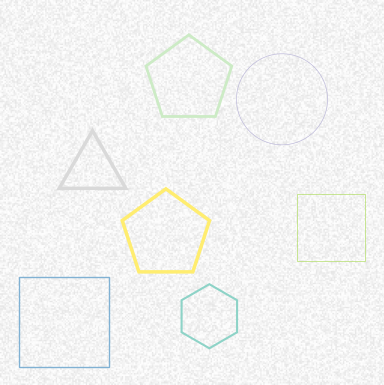[{"shape": "hexagon", "thickness": 1.5, "radius": 0.42, "center": [0.544, 0.179]}, {"shape": "circle", "thickness": 0.5, "radius": 0.59, "center": [0.732, 0.742]}, {"shape": "square", "thickness": 1, "radius": 0.59, "center": [0.166, 0.164]}, {"shape": "square", "thickness": 0.5, "radius": 0.44, "center": [0.859, 0.408]}, {"shape": "triangle", "thickness": 2.5, "radius": 0.5, "center": [0.24, 0.561]}, {"shape": "pentagon", "thickness": 2, "radius": 0.59, "center": [0.491, 0.792]}, {"shape": "pentagon", "thickness": 2.5, "radius": 0.6, "center": [0.431, 0.39]}]